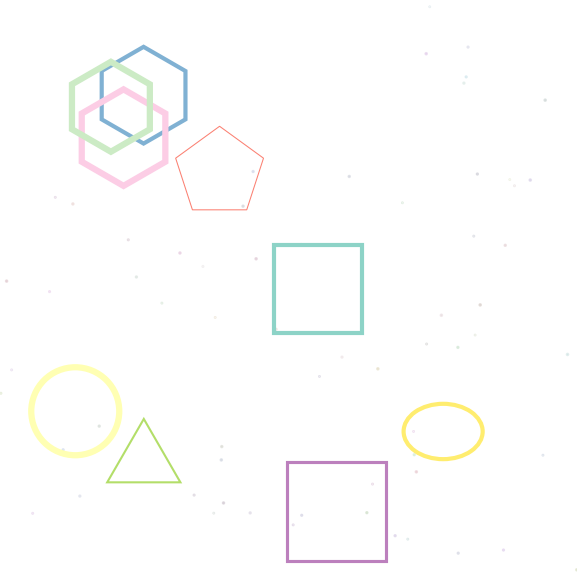[{"shape": "square", "thickness": 2, "radius": 0.38, "center": [0.551, 0.499]}, {"shape": "circle", "thickness": 3, "radius": 0.38, "center": [0.13, 0.287]}, {"shape": "pentagon", "thickness": 0.5, "radius": 0.4, "center": [0.38, 0.701]}, {"shape": "hexagon", "thickness": 2, "radius": 0.42, "center": [0.249, 0.834]}, {"shape": "triangle", "thickness": 1, "radius": 0.37, "center": [0.249, 0.201]}, {"shape": "hexagon", "thickness": 3, "radius": 0.42, "center": [0.214, 0.761]}, {"shape": "square", "thickness": 1.5, "radius": 0.43, "center": [0.583, 0.114]}, {"shape": "hexagon", "thickness": 3, "radius": 0.39, "center": [0.192, 0.814]}, {"shape": "oval", "thickness": 2, "radius": 0.34, "center": [0.767, 0.252]}]